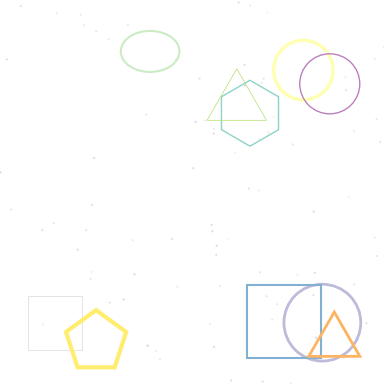[{"shape": "hexagon", "thickness": 1, "radius": 0.43, "center": [0.649, 0.706]}, {"shape": "circle", "thickness": 2.5, "radius": 0.39, "center": [0.788, 0.818]}, {"shape": "circle", "thickness": 2, "radius": 0.5, "center": [0.837, 0.162]}, {"shape": "square", "thickness": 1.5, "radius": 0.48, "center": [0.738, 0.166]}, {"shape": "triangle", "thickness": 2, "radius": 0.38, "center": [0.868, 0.113]}, {"shape": "triangle", "thickness": 0.5, "radius": 0.45, "center": [0.615, 0.732]}, {"shape": "square", "thickness": 0.5, "radius": 0.35, "center": [0.143, 0.161]}, {"shape": "circle", "thickness": 1, "radius": 0.39, "center": [0.856, 0.782]}, {"shape": "oval", "thickness": 1.5, "radius": 0.38, "center": [0.39, 0.866]}, {"shape": "pentagon", "thickness": 3, "radius": 0.41, "center": [0.25, 0.112]}]